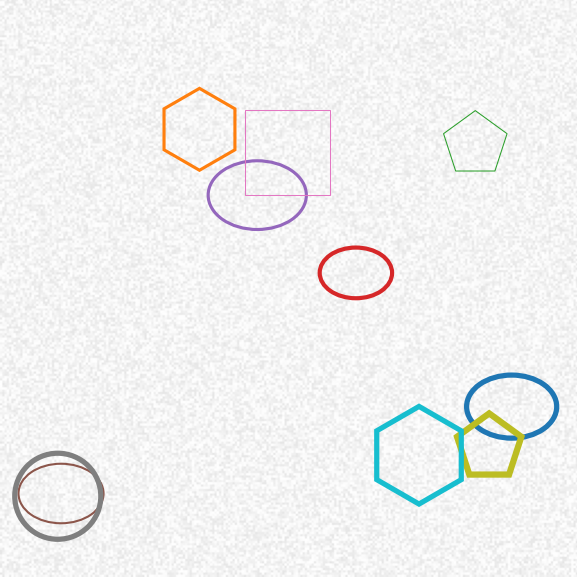[{"shape": "oval", "thickness": 2.5, "radius": 0.39, "center": [0.886, 0.295]}, {"shape": "hexagon", "thickness": 1.5, "radius": 0.35, "center": [0.345, 0.775]}, {"shape": "pentagon", "thickness": 0.5, "radius": 0.29, "center": [0.823, 0.75]}, {"shape": "oval", "thickness": 2, "radius": 0.31, "center": [0.616, 0.527]}, {"shape": "oval", "thickness": 1.5, "radius": 0.43, "center": [0.445, 0.661]}, {"shape": "oval", "thickness": 1, "radius": 0.37, "center": [0.106, 0.145]}, {"shape": "square", "thickness": 0.5, "radius": 0.37, "center": [0.498, 0.735]}, {"shape": "circle", "thickness": 2.5, "radius": 0.37, "center": [0.1, 0.14]}, {"shape": "pentagon", "thickness": 3, "radius": 0.29, "center": [0.847, 0.225]}, {"shape": "hexagon", "thickness": 2.5, "radius": 0.42, "center": [0.726, 0.211]}]